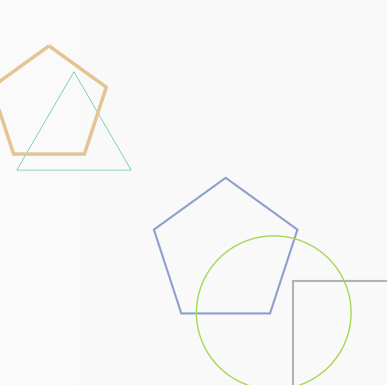[{"shape": "triangle", "thickness": 0.5, "radius": 0.85, "center": [0.191, 0.643]}, {"shape": "pentagon", "thickness": 1.5, "radius": 0.97, "center": [0.582, 0.343]}, {"shape": "circle", "thickness": 1, "radius": 1.0, "center": [0.706, 0.188]}, {"shape": "pentagon", "thickness": 2.5, "radius": 0.78, "center": [0.126, 0.726]}, {"shape": "square", "thickness": 1.5, "radius": 0.7, "center": [0.896, 0.13]}]